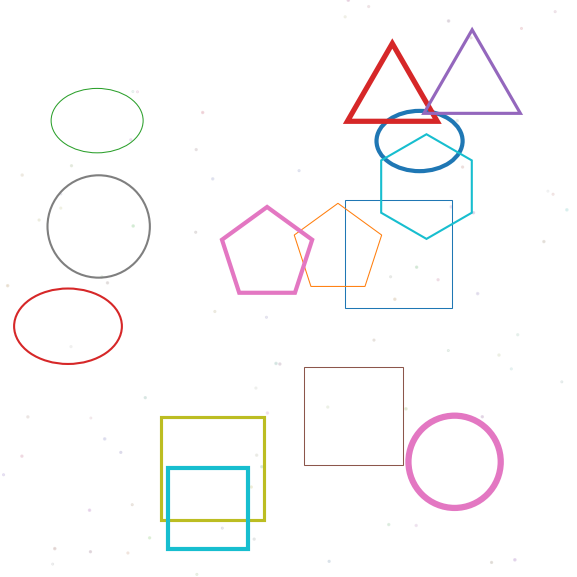[{"shape": "square", "thickness": 0.5, "radius": 0.46, "center": [0.69, 0.559]}, {"shape": "oval", "thickness": 2, "radius": 0.37, "center": [0.727, 0.755]}, {"shape": "pentagon", "thickness": 0.5, "radius": 0.4, "center": [0.585, 0.568]}, {"shape": "oval", "thickness": 0.5, "radius": 0.4, "center": [0.168, 0.79]}, {"shape": "triangle", "thickness": 2.5, "radius": 0.45, "center": [0.679, 0.834]}, {"shape": "oval", "thickness": 1, "radius": 0.47, "center": [0.118, 0.434]}, {"shape": "triangle", "thickness": 1.5, "radius": 0.48, "center": [0.818, 0.851]}, {"shape": "square", "thickness": 0.5, "radius": 0.43, "center": [0.612, 0.279]}, {"shape": "circle", "thickness": 3, "radius": 0.4, "center": [0.787, 0.199]}, {"shape": "pentagon", "thickness": 2, "radius": 0.41, "center": [0.462, 0.559]}, {"shape": "circle", "thickness": 1, "radius": 0.44, "center": [0.171, 0.607]}, {"shape": "square", "thickness": 1.5, "radius": 0.45, "center": [0.368, 0.188]}, {"shape": "square", "thickness": 2, "radius": 0.35, "center": [0.36, 0.119]}, {"shape": "hexagon", "thickness": 1, "radius": 0.45, "center": [0.739, 0.676]}]